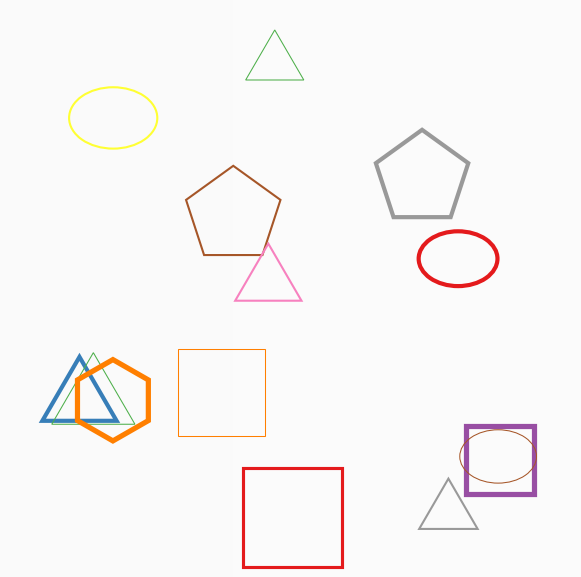[{"shape": "oval", "thickness": 2, "radius": 0.34, "center": [0.788, 0.551]}, {"shape": "square", "thickness": 1.5, "radius": 0.43, "center": [0.503, 0.103]}, {"shape": "triangle", "thickness": 2, "radius": 0.37, "center": [0.137, 0.307]}, {"shape": "triangle", "thickness": 0.5, "radius": 0.41, "center": [0.161, 0.306]}, {"shape": "triangle", "thickness": 0.5, "radius": 0.29, "center": [0.473, 0.889]}, {"shape": "square", "thickness": 2.5, "radius": 0.29, "center": [0.86, 0.202]}, {"shape": "hexagon", "thickness": 2.5, "radius": 0.35, "center": [0.194, 0.306]}, {"shape": "square", "thickness": 0.5, "radius": 0.38, "center": [0.382, 0.32]}, {"shape": "oval", "thickness": 1, "radius": 0.38, "center": [0.195, 0.795]}, {"shape": "oval", "thickness": 0.5, "radius": 0.33, "center": [0.857, 0.209]}, {"shape": "pentagon", "thickness": 1, "radius": 0.43, "center": [0.401, 0.627]}, {"shape": "triangle", "thickness": 1, "radius": 0.33, "center": [0.462, 0.511]}, {"shape": "pentagon", "thickness": 2, "radius": 0.42, "center": [0.726, 0.691]}, {"shape": "triangle", "thickness": 1, "radius": 0.29, "center": [0.771, 0.112]}]